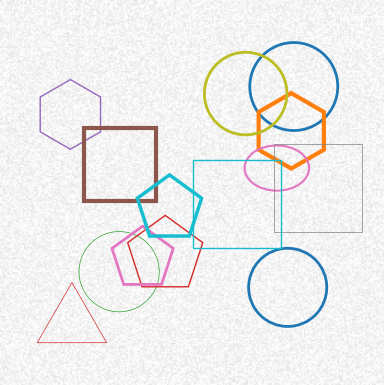[{"shape": "circle", "thickness": 2, "radius": 0.57, "center": [0.763, 0.775]}, {"shape": "circle", "thickness": 2, "radius": 0.51, "center": [0.747, 0.254]}, {"shape": "hexagon", "thickness": 3, "radius": 0.49, "center": [0.757, 0.66]}, {"shape": "circle", "thickness": 0.5, "radius": 0.52, "center": [0.309, 0.294]}, {"shape": "triangle", "thickness": 0.5, "radius": 0.52, "center": [0.187, 0.162]}, {"shape": "pentagon", "thickness": 1, "radius": 0.51, "center": [0.429, 0.338]}, {"shape": "hexagon", "thickness": 1, "radius": 0.45, "center": [0.183, 0.703]}, {"shape": "square", "thickness": 3, "radius": 0.47, "center": [0.312, 0.572]}, {"shape": "pentagon", "thickness": 2, "radius": 0.42, "center": [0.37, 0.329]}, {"shape": "oval", "thickness": 1.5, "radius": 0.42, "center": [0.719, 0.563]}, {"shape": "square", "thickness": 0.5, "radius": 0.57, "center": [0.825, 0.511]}, {"shape": "circle", "thickness": 2, "radius": 0.54, "center": [0.638, 0.757]}, {"shape": "square", "thickness": 1, "radius": 0.57, "center": [0.616, 0.47]}, {"shape": "pentagon", "thickness": 2.5, "radius": 0.44, "center": [0.44, 0.458]}]